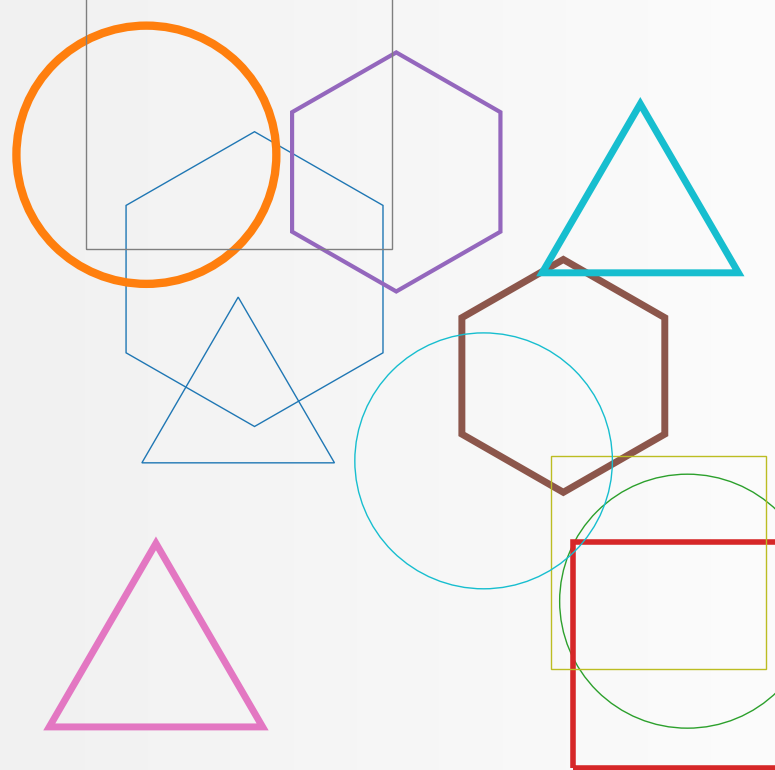[{"shape": "hexagon", "thickness": 0.5, "radius": 0.96, "center": [0.328, 0.638]}, {"shape": "triangle", "thickness": 0.5, "radius": 0.72, "center": [0.307, 0.471]}, {"shape": "circle", "thickness": 3, "radius": 0.84, "center": [0.189, 0.799]}, {"shape": "circle", "thickness": 0.5, "radius": 0.82, "center": [0.887, 0.219]}, {"shape": "square", "thickness": 2, "radius": 0.73, "center": [0.886, 0.15]}, {"shape": "hexagon", "thickness": 1.5, "radius": 0.78, "center": [0.511, 0.777]}, {"shape": "hexagon", "thickness": 2.5, "radius": 0.76, "center": [0.727, 0.512]}, {"shape": "triangle", "thickness": 2.5, "radius": 0.79, "center": [0.201, 0.135]}, {"shape": "square", "thickness": 0.5, "radius": 0.99, "center": [0.309, 0.875]}, {"shape": "square", "thickness": 0.5, "radius": 0.69, "center": [0.85, 0.269]}, {"shape": "circle", "thickness": 0.5, "radius": 0.83, "center": [0.624, 0.401]}, {"shape": "triangle", "thickness": 2.5, "radius": 0.73, "center": [0.826, 0.719]}]